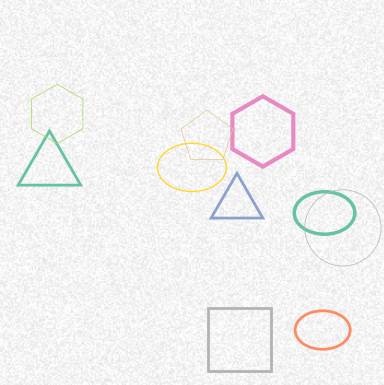[{"shape": "triangle", "thickness": 2, "radius": 0.47, "center": [0.129, 0.566]}, {"shape": "oval", "thickness": 2.5, "radius": 0.39, "center": [0.843, 0.447]}, {"shape": "oval", "thickness": 2, "radius": 0.36, "center": [0.838, 0.143]}, {"shape": "triangle", "thickness": 2, "radius": 0.39, "center": [0.616, 0.472]}, {"shape": "hexagon", "thickness": 3, "radius": 0.46, "center": [0.683, 0.659]}, {"shape": "hexagon", "thickness": 0.5, "radius": 0.39, "center": [0.149, 0.704]}, {"shape": "oval", "thickness": 1, "radius": 0.45, "center": [0.498, 0.565]}, {"shape": "pentagon", "thickness": 0.5, "radius": 0.35, "center": [0.537, 0.643]}, {"shape": "square", "thickness": 2, "radius": 0.41, "center": [0.622, 0.119]}, {"shape": "circle", "thickness": 0.5, "radius": 0.5, "center": [0.891, 0.408]}]